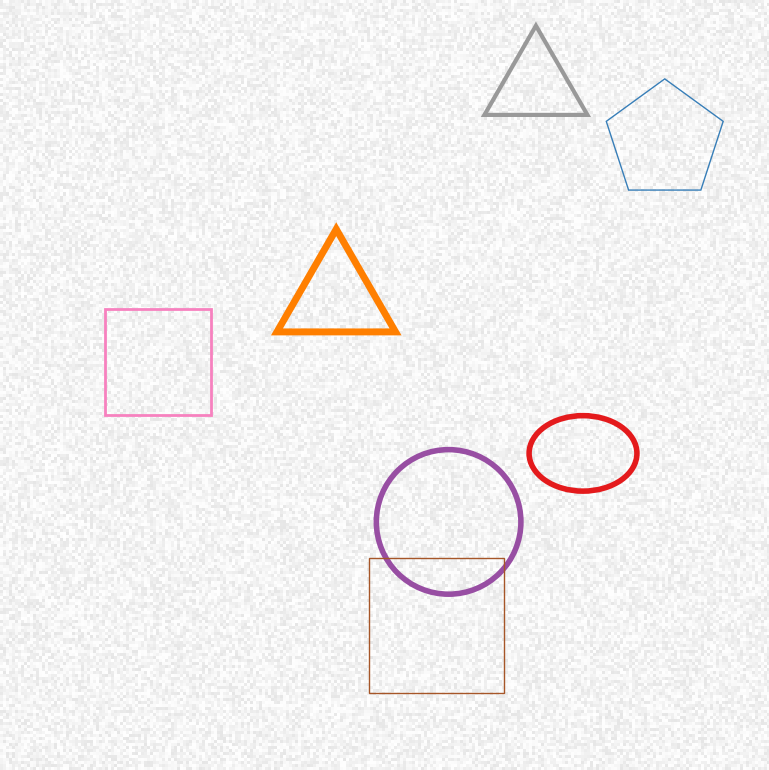[{"shape": "oval", "thickness": 2, "radius": 0.35, "center": [0.757, 0.411]}, {"shape": "pentagon", "thickness": 0.5, "radius": 0.4, "center": [0.863, 0.818]}, {"shape": "circle", "thickness": 2, "radius": 0.47, "center": [0.583, 0.322]}, {"shape": "triangle", "thickness": 2.5, "radius": 0.44, "center": [0.437, 0.613]}, {"shape": "square", "thickness": 0.5, "radius": 0.44, "center": [0.567, 0.187]}, {"shape": "square", "thickness": 1, "radius": 0.34, "center": [0.205, 0.53]}, {"shape": "triangle", "thickness": 1.5, "radius": 0.39, "center": [0.696, 0.889]}]